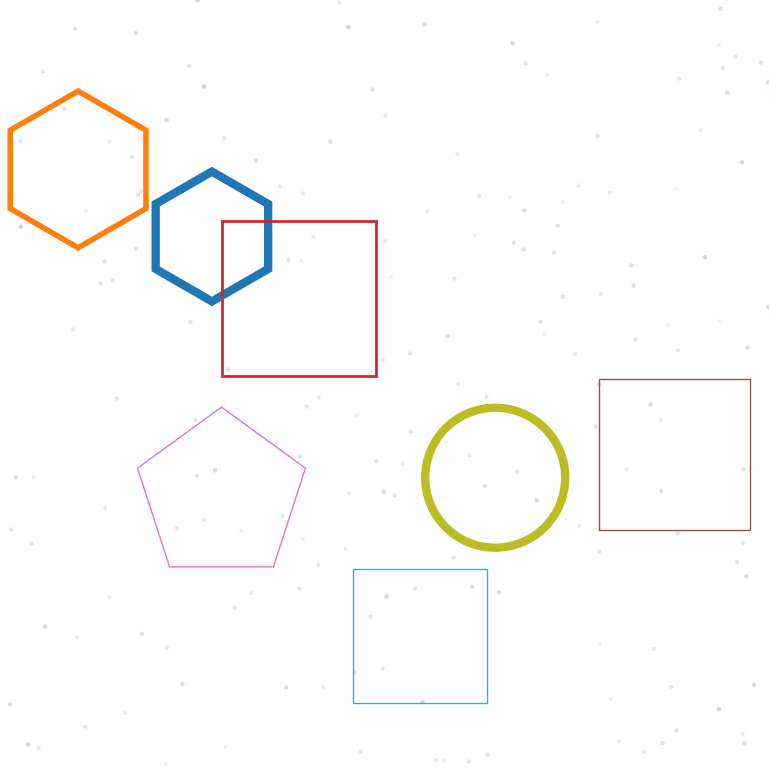[{"shape": "hexagon", "thickness": 3, "radius": 0.42, "center": [0.275, 0.693]}, {"shape": "hexagon", "thickness": 2, "radius": 0.51, "center": [0.101, 0.78]}, {"shape": "square", "thickness": 1, "radius": 0.5, "center": [0.389, 0.612]}, {"shape": "square", "thickness": 0.5, "radius": 0.49, "center": [0.876, 0.41]}, {"shape": "pentagon", "thickness": 0.5, "radius": 0.57, "center": [0.288, 0.357]}, {"shape": "circle", "thickness": 3, "radius": 0.45, "center": [0.643, 0.38]}, {"shape": "square", "thickness": 0.5, "radius": 0.43, "center": [0.545, 0.174]}]